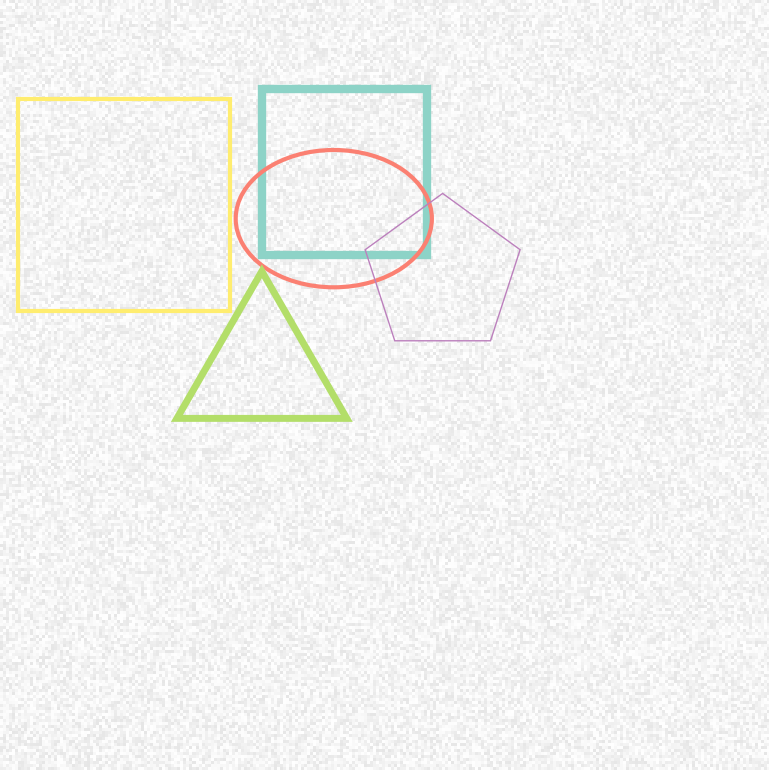[{"shape": "square", "thickness": 3, "radius": 0.54, "center": [0.448, 0.777]}, {"shape": "oval", "thickness": 1.5, "radius": 0.64, "center": [0.433, 0.716]}, {"shape": "triangle", "thickness": 2.5, "radius": 0.64, "center": [0.34, 0.52]}, {"shape": "pentagon", "thickness": 0.5, "radius": 0.53, "center": [0.575, 0.643]}, {"shape": "square", "thickness": 1.5, "radius": 0.69, "center": [0.161, 0.733]}]